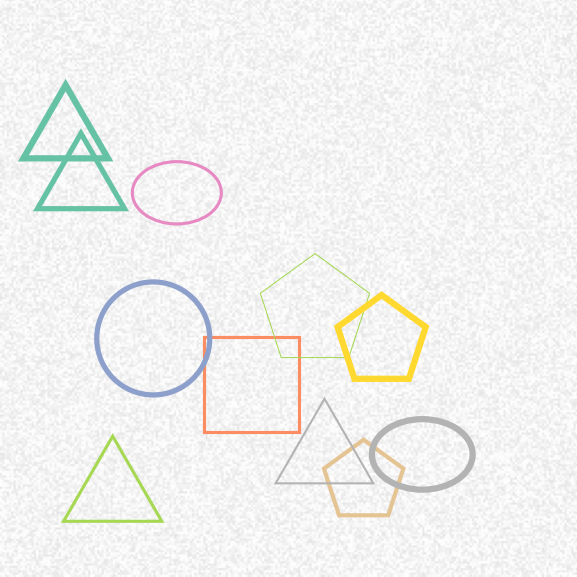[{"shape": "triangle", "thickness": 2.5, "radius": 0.43, "center": [0.14, 0.681]}, {"shape": "triangle", "thickness": 3, "radius": 0.42, "center": [0.114, 0.767]}, {"shape": "square", "thickness": 1.5, "radius": 0.41, "center": [0.435, 0.333]}, {"shape": "circle", "thickness": 2.5, "radius": 0.49, "center": [0.265, 0.413]}, {"shape": "oval", "thickness": 1.5, "radius": 0.39, "center": [0.306, 0.665]}, {"shape": "triangle", "thickness": 1.5, "radius": 0.49, "center": [0.195, 0.146]}, {"shape": "pentagon", "thickness": 0.5, "radius": 0.5, "center": [0.545, 0.46]}, {"shape": "pentagon", "thickness": 3, "radius": 0.4, "center": [0.661, 0.408]}, {"shape": "pentagon", "thickness": 2, "radius": 0.36, "center": [0.63, 0.165]}, {"shape": "triangle", "thickness": 1, "radius": 0.49, "center": [0.562, 0.211]}, {"shape": "oval", "thickness": 3, "radius": 0.44, "center": [0.731, 0.212]}]